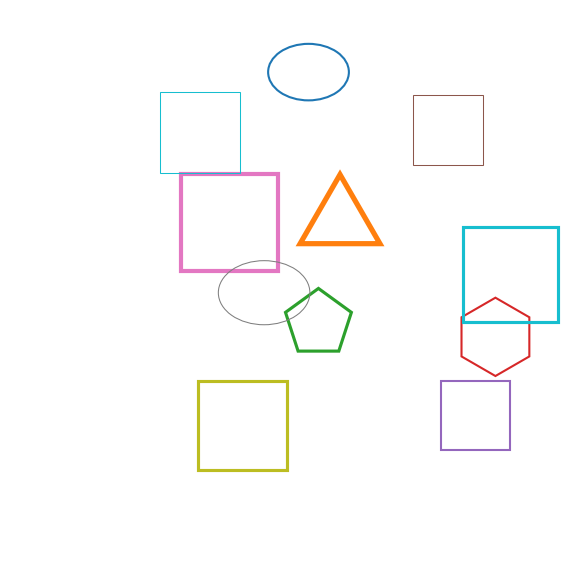[{"shape": "oval", "thickness": 1, "radius": 0.35, "center": [0.534, 0.874]}, {"shape": "triangle", "thickness": 2.5, "radius": 0.4, "center": [0.589, 0.617]}, {"shape": "pentagon", "thickness": 1.5, "radius": 0.3, "center": [0.551, 0.44]}, {"shape": "hexagon", "thickness": 1, "radius": 0.34, "center": [0.858, 0.416]}, {"shape": "square", "thickness": 1, "radius": 0.3, "center": [0.823, 0.279]}, {"shape": "square", "thickness": 0.5, "radius": 0.3, "center": [0.775, 0.774]}, {"shape": "square", "thickness": 2, "radius": 0.42, "center": [0.398, 0.614]}, {"shape": "oval", "thickness": 0.5, "radius": 0.4, "center": [0.457, 0.492]}, {"shape": "square", "thickness": 1.5, "radius": 0.38, "center": [0.42, 0.263]}, {"shape": "square", "thickness": 0.5, "radius": 0.35, "center": [0.346, 0.77]}, {"shape": "square", "thickness": 1.5, "radius": 0.41, "center": [0.883, 0.524]}]